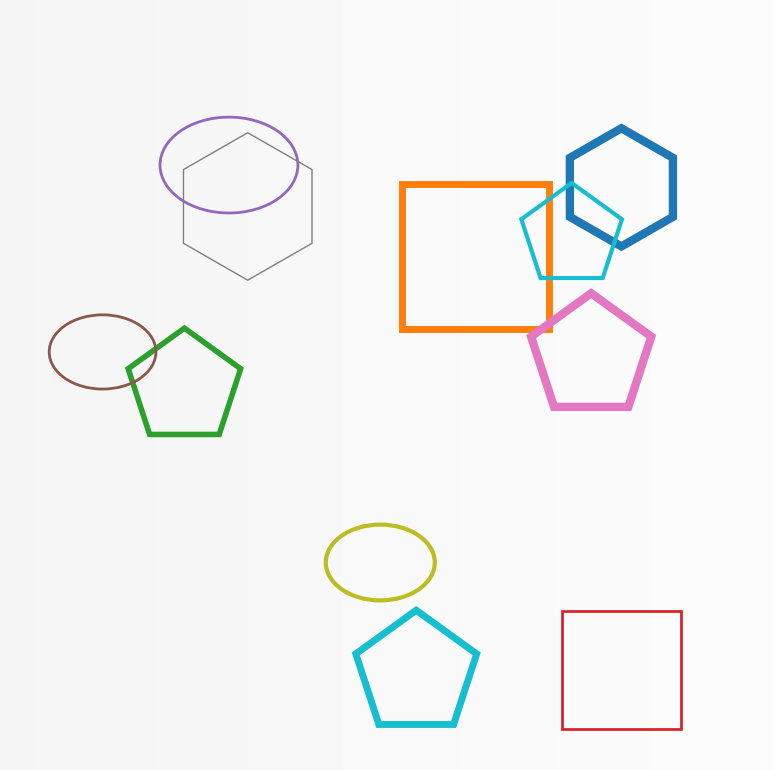[{"shape": "hexagon", "thickness": 3, "radius": 0.38, "center": [0.802, 0.757]}, {"shape": "square", "thickness": 2.5, "radius": 0.47, "center": [0.614, 0.667]}, {"shape": "pentagon", "thickness": 2, "radius": 0.38, "center": [0.238, 0.498]}, {"shape": "square", "thickness": 1, "radius": 0.38, "center": [0.802, 0.13]}, {"shape": "oval", "thickness": 1, "radius": 0.44, "center": [0.295, 0.786]}, {"shape": "oval", "thickness": 1, "radius": 0.34, "center": [0.132, 0.543]}, {"shape": "pentagon", "thickness": 3, "radius": 0.41, "center": [0.763, 0.538]}, {"shape": "hexagon", "thickness": 0.5, "radius": 0.48, "center": [0.32, 0.732]}, {"shape": "oval", "thickness": 1.5, "radius": 0.35, "center": [0.491, 0.269]}, {"shape": "pentagon", "thickness": 2.5, "radius": 0.41, "center": [0.537, 0.125]}, {"shape": "pentagon", "thickness": 1.5, "radius": 0.34, "center": [0.738, 0.694]}]